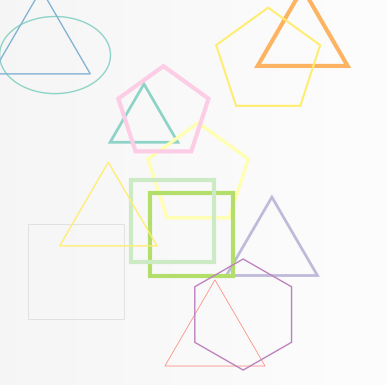[{"shape": "oval", "thickness": 1, "radius": 0.72, "center": [0.142, 0.857]}, {"shape": "triangle", "thickness": 2, "radius": 0.5, "center": [0.371, 0.681]}, {"shape": "pentagon", "thickness": 2.5, "radius": 0.68, "center": [0.511, 0.545]}, {"shape": "triangle", "thickness": 2, "radius": 0.68, "center": [0.702, 0.352]}, {"shape": "triangle", "thickness": 0.5, "radius": 0.75, "center": [0.555, 0.124]}, {"shape": "triangle", "thickness": 1, "radius": 0.73, "center": [0.106, 0.881]}, {"shape": "triangle", "thickness": 3, "radius": 0.67, "center": [0.781, 0.896]}, {"shape": "square", "thickness": 3, "radius": 0.54, "center": [0.494, 0.39]}, {"shape": "pentagon", "thickness": 3, "radius": 0.61, "center": [0.422, 0.706]}, {"shape": "square", "thickness": 0.5, "radius": 0.62, "center": [0.196, 0.294]}, {"shape": "hexagon", "thickness": 1, "radius": 0.72, "center": [0.628, 0.183]}, {"shape": "square", "thickness": 3, "radius": 0.53, "center": [0.446, 0.426]}, {"shape": "pentagon", "thickness": 1.5, "radius": 0.71, "center": [0.692, 0.839]}, {"shape": "triangle", "thickness": 1, "radius": 0.72, "center": [0.28, 0.434]}]